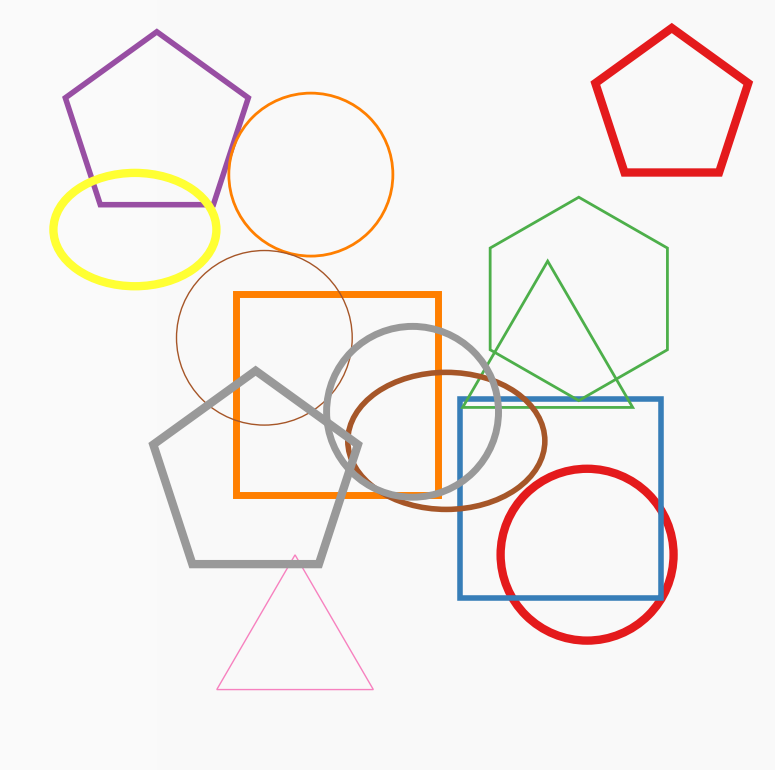[{"shape": "circle", "thickness": 3, "radius": 0.56, "center": [0.758, 0.28]}, {"shape": "pentagon", "thickness": 3, "radius": 0.52, "center": [0.867, 0.86]}, {"shape": "square", "thickness": 2, "radius": 0.65, "center": [0.723, 0.353]}, {"shape": "triangle", "thickness": 1, "radius": 0.63, "center": [0.707, 0.534]}, {"shape": "hexagon", "thickness": 1, "radius": 0.66, "center": [0.747, 0.612]}, {"shape": "pentagon", "thickness": 2, "radius": 0.62, "center": [0.202, 0.835]}, {"shape": "circle", "thickness": 1, "radius": 0.53, "center": [0.401, 0.773]}, {"shape": "square", "thickness": 2.5, "radius": 0.65, "center": [0.435, 0.487]}, {"shape": "oval", "thickness": 3, "radius": 0.53, "center": [0.174, 0.702]}, {"shape": "circle", "thickness": 0.5, "radius": 0.57, "center": [0.341, 0.561]}, {"shape": "oval", "thickness": 2, "radius": 0.64, "center": [0.576, 0.427]}, {"shape": "triangle", "thickness": 0.5, "radius": 0.58, "center": [0.381, 0.163]}, {"shape": "pentagon", "thickness": 3, "radius": 0.69, "center": [0.33, 0.38]}, {"shape": "circle", "thickness": 2.5, "radius": 0.55, "center": [0.532, 0.465]}]